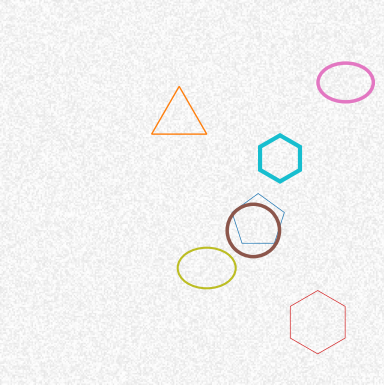[{"shape": "pentagon", "thickness": 0.5, "radius": 0.36, "center": [0.671, 0.426]}, {"shape": "triangle", "thickness": 1, "radius": 0.41, "center": [0.465, 0.693]}, {"shape": "hexagon", "thickness": 0.5, "radius": 0.41, "center": [0.825, 0.163]}, {"shape": "circle", "thickness": 2.5, "radius": 0.34, "center": [0.658, 0.401]}, {"shape": "oval", "thickness": 2.5, "radius": 0.36, "center": [0.898, 0.786]}, {"shape": "oval", "thickness": 1.5, "radius": 0.38, "center": [0.537, 0.304]}, {"shape": "hexagon", "thickness": 3, "radius": 0.3, "center": [0.727, 0.589]}]